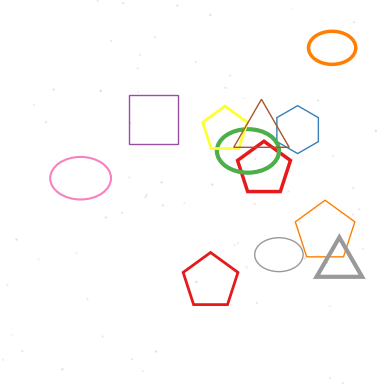[{"shape": "pentagon", "thickness": 2.5, "radius": 0.36, "center": [0.686, 0.561]}, {"shape": "pentagon", "thickness": 2, "radius": 0.37, "center": [0.547, 0.269]}, {"shape": "hexagon", "thickness": 1, "radius": 0.31, "center": [0.773, 0.663]}, {"shape": "oval", "thickness": 3, "radius": 0.4, "center": [0.644, 0.608]}, {"shape": "square", "thickness": 1, "radius": 0.32, "center": [0.398, 0.689]}, {"shape": "oval", "thickness": 2.5, "radius": 0.31, "center": [0.863, 0.876]}, {"shape": "pentagon", "thickness": 1, "radius": 0.41, "center": [0.844, 0.399]}, {"shape": "pentagon", "thickness": 2, "radius": 0.3, "center": [0.584, 0.663]}, {"shape": "triangle", "thickness": 1, "radius": 0.42, "center": [0.679, 0.659]}, {"shape": "oval", "thickness": 1.5, "radius": 0.39, "center": [0.209, 0.537]}, {"shape": "oval", "thickness": 1, "radius": 0.31, "center": [0.724, 0.338]}, {"shape": "triangle", "thickness": 3, "radius": 0.34, "center": [0.881, 0.315]}]